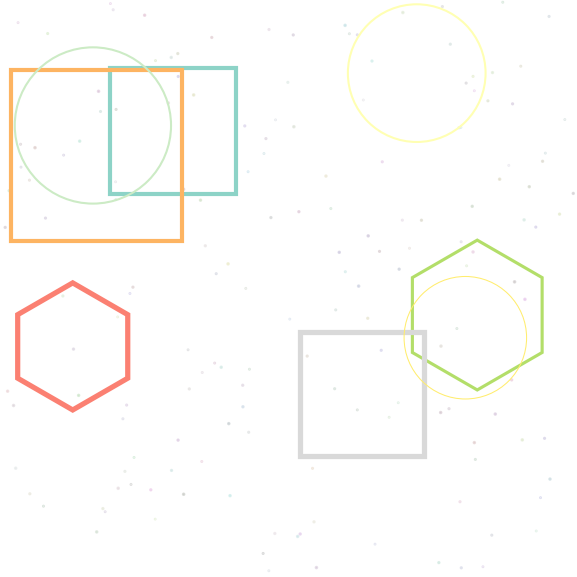[{"shape": "square", "thickness": 2, "radius": 0.54, "center": [0.3, 0.773]}, {"shape": "circle", "thickness": 1, "radius": 0.6, "center": [0.722, 0.872]}, {"shape": "hexagon", "thickness": 2.5, "radius": 0.55, "center": [0.126, 0.399]}, {"shape": "square", "thickness": 2, "radius": 0.74, "center": [0.167, 0.73]}, {"shape": "hexagon", "thickness": 1.5, "radius": 0.65, "center": [0.826, 0.454]}, {"shape": "square", "thickness": 2.5, "radius": 0.53, "center": [0.627, 0.317]}, {"shape": "circle", "thickness": 1, "radius": 0.68, "center": [0.161, 0.782]}, {"shape": "circle", "thickness": 0.5, "radius": 0.53, "center": [0.806, 0.414]}]